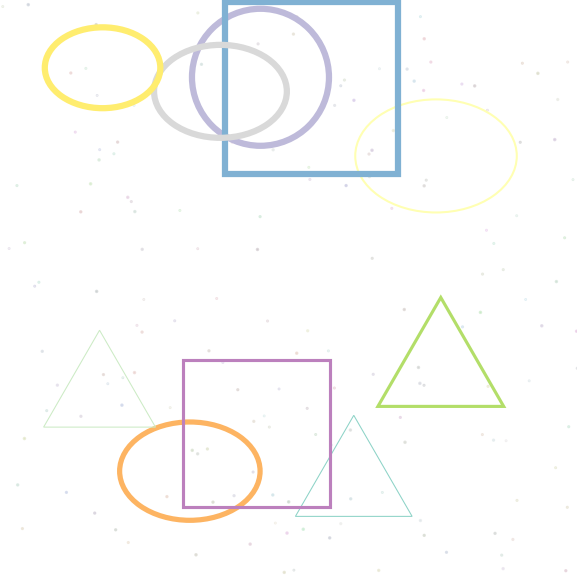[{"shape": "triangle", "thickness": 0.5, "radius": 0.58, "center": [0.613, 0.163]}, {"shape": "oval", "thickness": 1, "radius": 0.7, "center": [0.755, 0.729]}, {"shape": "circle", "thickness": 3, "radius": 0.59, "center": [0.451, 0.865]}, {"shape": "square", "thickness": 3, "radius": 0.75, "center": [0.539, 0.847]}, {"shape": "oval", "thickness": 2.5, "radius": 0.61, "center": [0.329, 0.183]}, {"shape": "triangle", "thickness": 1.5, "radius": 0.63, "center": [0.763, 0.358]}, {"shape": "oval", "thickness": 3, "radius": 0.57, "center": [0.382, 0.841]}, {"shape": "square", "thickness": 1.5, "radius": 0.63, "center": [0.444, 0.249]}, {"shape": "triangle", "thickness": 0.5, "radius": 0.56, "center": [0.172, 0.315]}, {"shape": "oval", "thickness": 3, "radius": 0.5, "center": [0.178, 0.882]}]